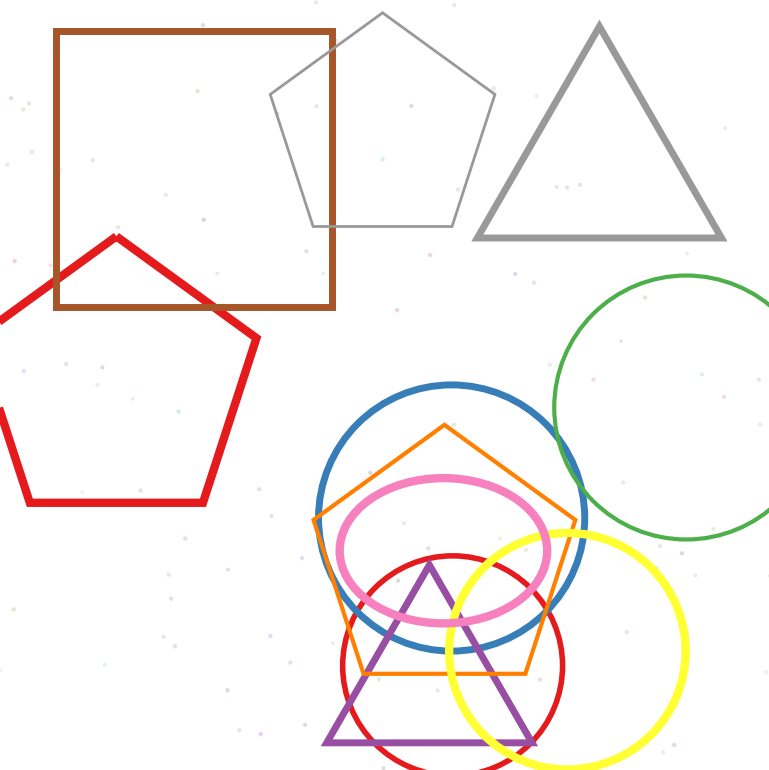[{"shape": "pentagon", "thickness": 3, "radius": 0.96, "center": [0.151, 0.502]}, {"shape": "circle", "thickness": 2, "radius": 0.71, "center": [0.588, 0.135]}, {"shape": "circle", "thickness": 2.5, "radius": 0.86, "center": [0.587, 0.327]}, {"shape": "circle", "thickness": 1.5, "radius": 0.86, "center": [0.891, 0.471]}, {"shape": "triangle", "thickness": 2.5, "radius": 0.77, "center": [0.558, 0.112]}, {"shape": "pentagon", "thickness": 1.5, "radius": 0.89, "center": [0.577, 0.27]}, {"shape": "circle", "thickness": 3, "radius": 0.77, "center": [0.737, 0.154]}, {"shape": "square", "thickness": 2.5, "radius": 0.9, "center": [0.252, 0.78]}, {"shape": "oval", "thickness": 3, "radius": 0.67, "center": [0.576, 0.285]}, {"shape": "triangle", "thickness": 2.5, "radius": 0.92, "center": [0.778, 0.782]}, {"shape": "pentagon", "thickness": 1, "radius": 0.77, "center": [0.497, 0.83]}]